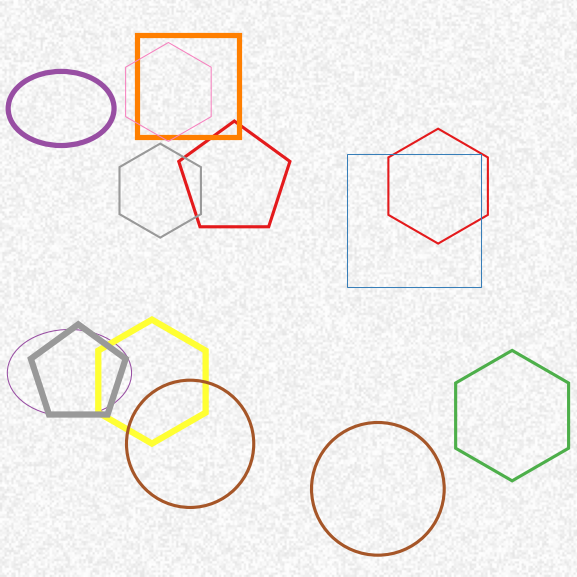[{"shape": "pentagon", "thickness": 1.5, "radius": 0.51, "center": [0.406, 0.688]}, {"shape": "hexagon", "thickness": 1, "radius": 0.5, "center": [0.759, 0.677]}, {"shape": "square", "thickness": 0.5, "radius": 0.58, "center": [0.717, 0.617]}, {"shape": "hexagon", "thickness": 1.5, "radius": 0.56, "center": [0.887, 0.279]}, {"shape": "oval", "thickness": 2.5, "radius": 0.46, "center": [0.106, 0.811]}, {"shape": "oval", "thickness": 0.5, "radius": 0.54, "center": [0.12, 0.353]}, {"shape": "square", "thickness": 2.5, "radius": 0.44, "center": [0.326, 0.85]}, {"shape": "hexagon", "thickness": 3, "radius": 0.54, "center": [0.263, 0.338]}, {"shape": "circle", "thickness": 1.5, "radius": 0.55, "center": [0.329, 0.231]}, {"shape": "circle", "thickness": 1.5, "radius": 0.57, "center": [0.654, 0.153]}, {"shape": "hexagon", "thickness": 0.5, "radius": 0.43, "center": [0.292, 0.84]}, {"shape": "hexagon", "thickness": 1, "radius": 0.41, "center": [0.277, 0.669]}, {"shape": "pentagon", "thickness": 3, "radius": 0.43, "center": [0.136, 0.351]}]